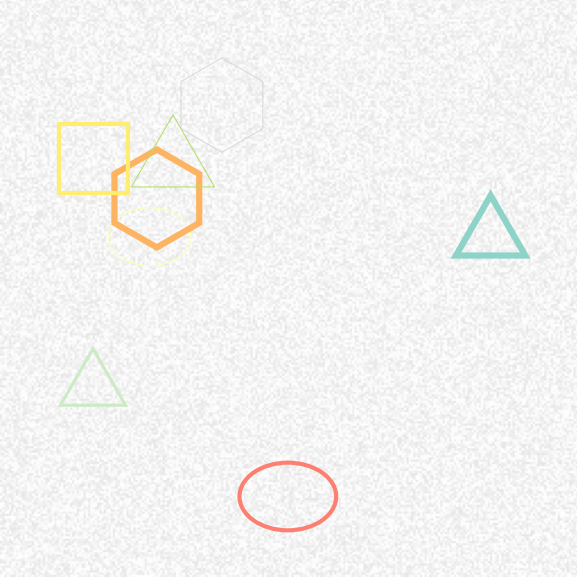[{"shape": "triangle", "thickness": 3, "radius": 0.35, "center": [0.85, 0.591]}, {"shape": "oval", "thickness": 0.5, "radius": 0.36, "center": [0.259, 0.589]}, {"shape": "oval", "thickness": 2, "radius": 0.42, "center": [0.498, 0.139]}, {"shape": "hexagon", "thickness": 3, "radius": 0.42, "center": [0.272, 0.655]}, {"shape": "triangle", "thickness": 0.5, "radius": 0.42, "center": [0.299, 0.717]}, {"shape": "hexagon", "thickness": 0.5, "radius": 0.41, "center": [0.384, 0.817]}, {"shape": "triangle", "thickness": 1.5, "radius": 0.33, "center": [0.161, 0.33]}, {"shape": "square", "thickness": 2, "radius": 0.3, "center": [0.162, 0.725]}]